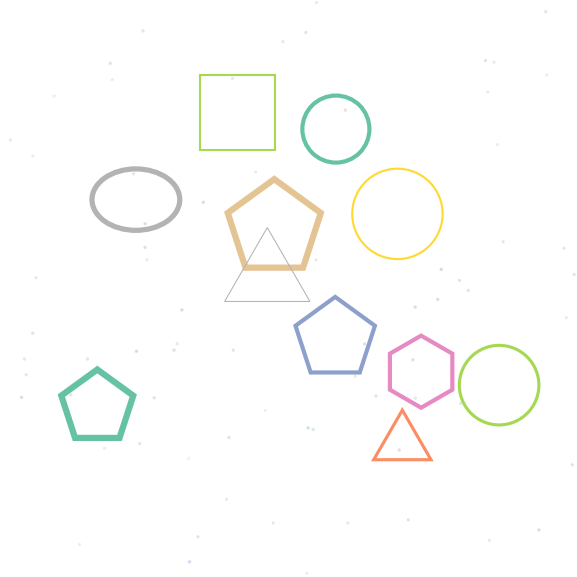[{"shape": "pentagon", "thickness": 3, "radius": 0.33, "center": [0.168, 0.294]}, {"shape": "circle", "thickness": 2, "radius": 0.29, "center": [0.582, 0.776]}, {"shape": "triangle", "thickness": 1.5, "radius": 0.29, "center": [0.697, 0.232]}, {"shape": "pentagon", "thickness": 2, "radius": 0.36, "center": [0.58, 0.413]}, {"shape": "hexagon", "thickness": 2, "radius": 0.31, "center": [0.729, 0.356]}, {"shape": "circle", "thickness": 1.5, "radius": 0.34, "center": [0.864, 0.332]}, {"shape": "square", "thickness": 1, "radius": 0.33, "center": [0.411, 0.805]}, {"shape": "circle", "thickness": 1, "radius": 0.39, "center": [0.688, 0.629]}, {"shape": "pentagon", "thickness": 3, "radius": 0.42, "center": [0.475, 0.604]}, {"shape": "triangle", "thickness": 0.5, "radius": 0.43, "center": [0.463, 0.52]}, {"shape": "oval", "thickness": 2.5, "radius": 0.38, "center": [0.235, 0.653]}]